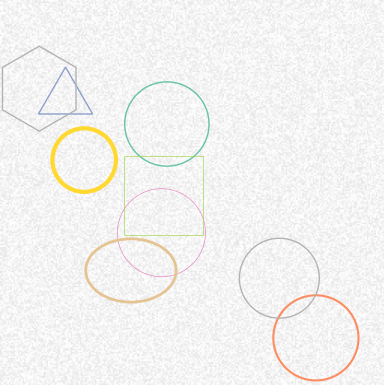[{"shape": "circle", "thickness": 1, "radius": 0.55, "center": [0.433, 0.678]}, {"shape": "circle", "thickness": 1.5, "radius": 0.55, "center": [0.821, 0.122]}, {"shape": "triangle", "thickness": 1, "radius": 0.41, "center": [0.17, 0.745]}, {"shape": "circle", "thickness": 0.5, "radius": 0.57, "center": [0.419, 0.396]}, {"shape": "square", "thickness": 0.5, "radius": 0.51, "center": [0.425, 0.491]}, {"shape": "circle", "thickness": 3, "radius": 0.41, "center": [0.219, 0.584]}, {"shape": "oval", "thickness": 2, "radius": 0.59, "center": [0.34, 0.297]}, {"shape": "hexagon", "thickness": 1, "radius": 0.55, "center": [0.102, 0.77]}, {"shape": "circle", "thickness": 1, "radius": 0.52, "center": [0.726, 0.277]}]